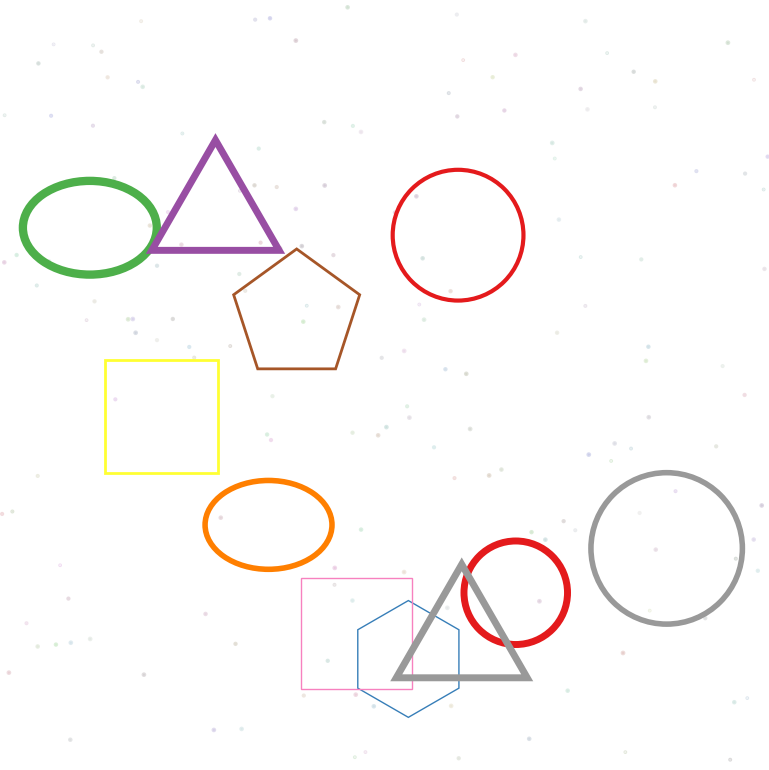[{"shape": "circle", "thickness": 2.5, "radius": 0.34, "center": [0.67, 0.23]}, {"shape": "circle", "thickness": 1.5, "radius": 0.42, "center": [0.595, 0.695]}, {"shape": "hexagon", "thickness": 0.5, "radius": 0.38, "center": [0.53, 0.144]}, {"shape": "oval", "thickness": 3, "radius": 0.43, "center": [0.117, 0.704]}, {"shape": "triangle", "thickness": 2.5, "radius": 0.48, "center": [0.28, 0.723]}, {"shape": "oval", "thickness": 2, "radius": 0.41, "center": [0.349, 0.318]}, {"shape": "square", "thickness": 1, "radius": 0.37, "center": [0.21, 0.459]}, {"shape": "pentagon", "thickness": 1, "radius": 0.43, "center": [0.385, 0.591]}, {"shape": "square", "thickness": 0.5, "radius": 0.36, "center": [0.463, 0.177]}, {"shape": "triangle", "thickness": 2.5, "radius": 0.49, "center": [0.6, 0.169]}, {"shape": "circle", "thickness": 2, "radius": 0.49, "center": [0.866, 0.288]}]